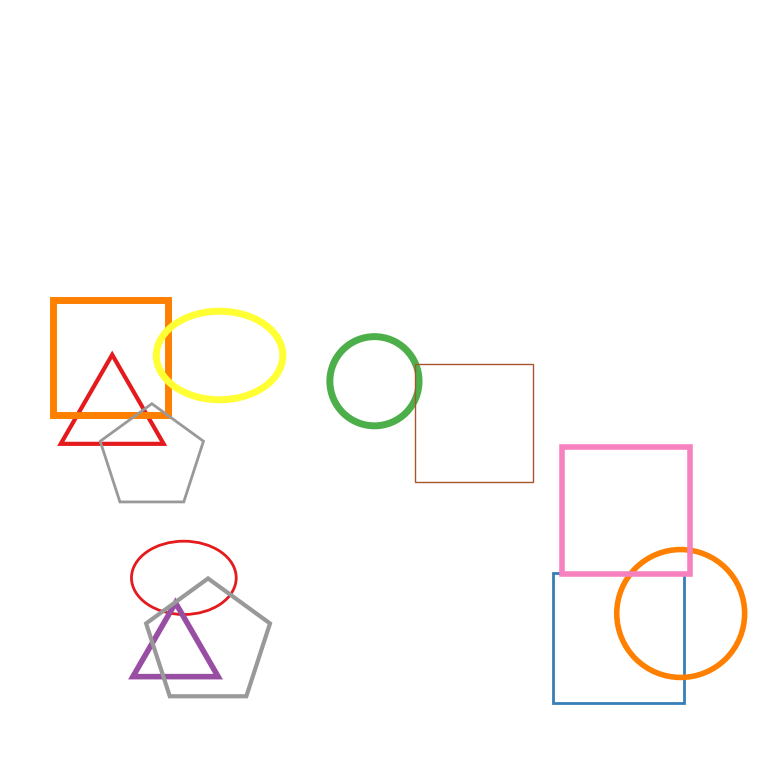[{"shape": "oval", "thickness": 1, "radius": 0.34, "center": [0.239, 0.25]}, {"shape": "triangle", "thickness": 1.5, "radius": 0.39, "center": [0.146, 0.462]}, {"shape": "square", "thickness": 1, "radius": 0.42, "center": [0.803, 0.172]}, {"shape": "circle", "thickness": 2.5, "radius": 0.29, "center": [0.486, 0.505]}, {"shape": "triangle", "thickness": 2, "radius": 0.32, "center": [0.228, 0.153]}, {"shape": "circle", "thickness": 2, "radius": 0.42, "center": [0.884, 0.203]}, {"shape": "square", "thickness": 2.5, "radius": 0.37, "center": [0.144, 0.536]}, {"shape": "oval", "thickness": 2.5, "radius": 0.41, "center": [0.285, 0.538]}, {"shape": "square", "thickness": 0.5, "radius": 0.38, "center": [0.615, 0.451]}, {"shape": "square", "thickness": 2, "radius": 0.41, "center": [0.813, 0.337]}, {"shape": "pentagon", "thickness": 1.5, "radius": 0.42, "center": [0.27, 0.164]}, {"shape": "pentagon", "thickness": 1, "radius": 0.35, "center": [0.197, 0.405]}]